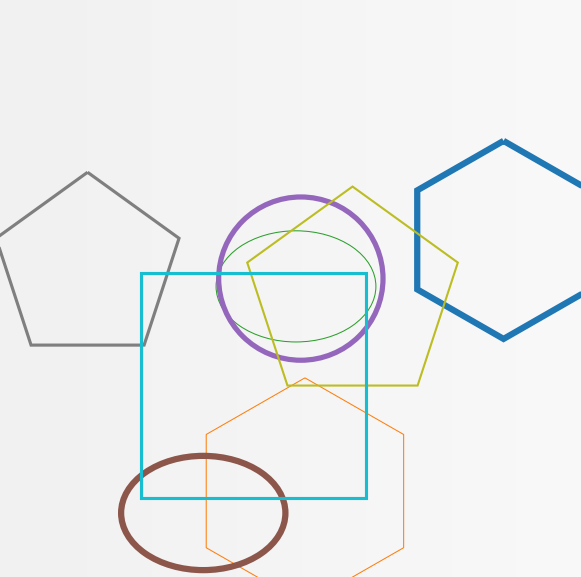[{"shape": "hexagon", "thickness": 3, "radius": 0.86, "center": [0.866, 0.584]}, {"shape": "hexagon", "thickness": 0.5, "radius": 0.98, "center": [0.525, 0.149]}, {"shape": "oval", "thickness": 0.5, "radius": 0.69, "center": [0.509, 0.503]}, {"shape": "circle", "thickness": 2.5, "radius": 0.71, "center": [0.518, 0.517]}, {"shape": "oval", "thickness": 3, "radius": 0.71, "center": [0.35, 0.111]}, {"shape": "pentagon", "thickness": 1.5, "radius": 0.83, "center": [0.151, 0.535]}, {"shape": "pentagon", "thickness": 1, "radius": 0.95, "center": [0.607, 0.486]}, {"shape": "square", "thickness": 1.5, "radius": 0.97, "center": [0.436, 0.332]}]